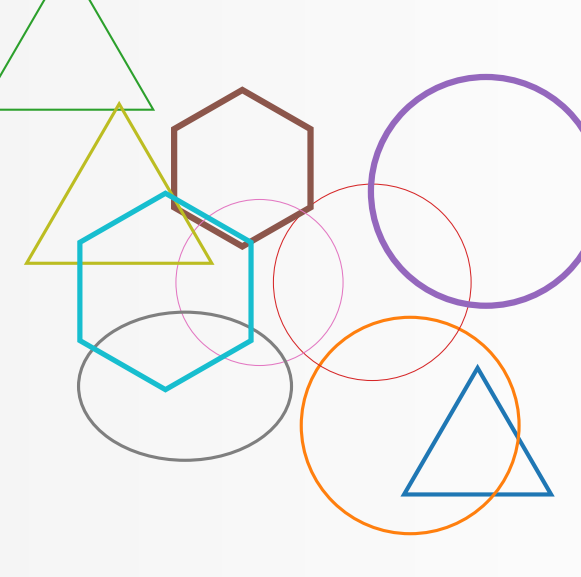[{"shape": "triangle", "thickness": 2, "radius": 0.73, "center": [0.822, 0.216]}, {"shape": "circle", "thickness": 1.5, "radius": 0.94, "center": [0.706, 0.262]}, {"shape": "triangle", "thickness": 1, "radius": 0.86, "center": [0.115, 0.895]}, {"shape": "circle", "thickness": 0.5, "radius": 0.85, "center": [0.64, 0.51]}, {"shape": "circle", "thickness": 3, "radius": 0.99, "center": [0.836, 0.668]}, {"shape": "hexagon", "thickness": 3, "radius": 0.68, "center": [0.417, 0.708]}, {"shape": "circle", "thickness": 0.5, "radius": 0.72, "center": [0.446, 0.51]}, {"shape": "oval", "thickness": 1.5, "radius": 0.92, "center": [0.318, 0.33]}, {"shape": "triangle", "thickness": 1.5, "radius": 0.92, "center": [0.205, 0.635]}, {"shape": "hexagon", "thickness": 2.5, "radius": 0.85, "center": [0.285, 0.494]}]